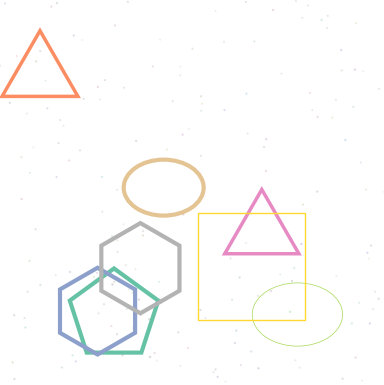[{"shape": "pentagon", "thickness": 3, "radius": 0.6, "center": [0.296, 0.182]}, {"shape": "triangle", "thickness": 2.5, "radius": 0.57, "center": [0.104, 0.806]}, {"shape": "hexagon", "thickness": 3, "radius": 0.56, "center": [0.253, 0.192]}, {"shape": "triangle", "thickness": 2.5, "radius": 0.56, "center": [0.68, 0.397]}, {"shape": "oval", "thickness": 0.5, "radius": 0.59, "center": [0.773, 0.183]}, {"shape": "square", "thickness": 1, "radius": 0.7, "center": [0.653, 0.308]}, {"shape": "oval", "thickness": 3, "radius": 0.52, "center": [0.425, 0.513]}, {"shape": "hexagon", "thickness": 3, "radius": 0.59, "center": [0.365, 0.303]}]